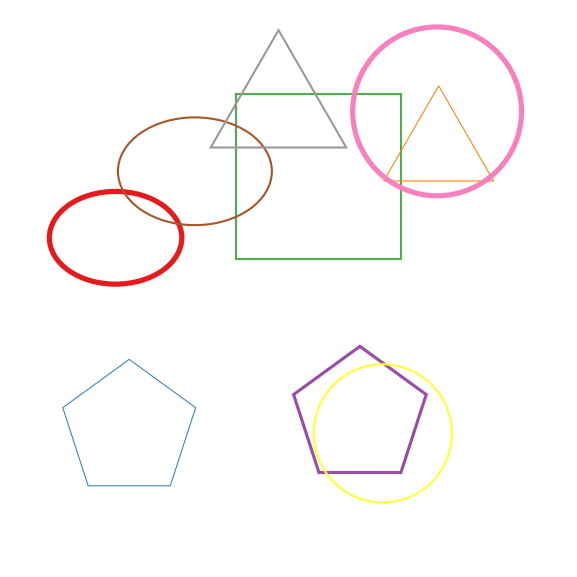[{"shape": "oval", "thickness": 2.5, "radius": 0.57, "center": [0.2, 0.587]}, {"shape": "pentagon", "thickness": 0.5, "radius": 0.6, "center": [0.224, 0.256]}, {"shape": "square", "thickness": 1, "radius": 0.71, "center": [0.552, 0.693]}, {"shape": "pentagon", "thickness": 1.5, "radius": 0.6, "center": [0.623, 0.279]}, {"shape": "triangle", "thickness": 0.5, "radius": 0.55, "center": [0.76, 0.741]}, {"shape": "circle", "thickness": 1, "radius": 0.6, "center": [0.663, 0.249]}, {"shape": "oval", "thickness": 1, "radius": 0.67, "center": [0.337, 0.703]}, {"shape": "circle", "thickness": 2.5, "radius": 0.73, "center": [0.757, 0.806]}, {"shape": "triangle", "thickness": 1, "radius": 0.68, "center": [0.482, 0.811]}]